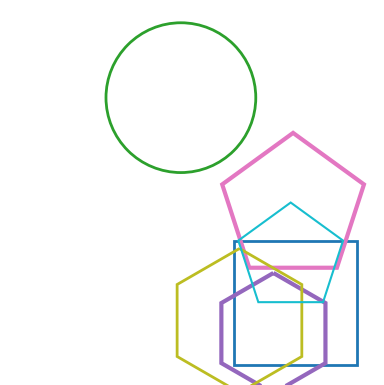[{"shape": "square", "thickness": 2, "radius": 0.8, "center": [0.768, 0.213]}, {"shape": "circle", "thickness": 2, "radius": 0.97, "center": [0.47, 0.746]}, {"shape": "hexagon", "thickness": 3, "radius": 0.78, "center": [0.71, 0.135]}, {"shape": "pentagon", "thickness": 3, "radius": 0.97, "center": [0.761, 0.461]}, {"shape": "hexagon", "thickness": 2, "radius": 0.93, "center": [0.622, 0.168]}, {"shape": "pentagon", "thickness": 1.5, "radius": 0.72, "center": [0.755, 0.331]}]